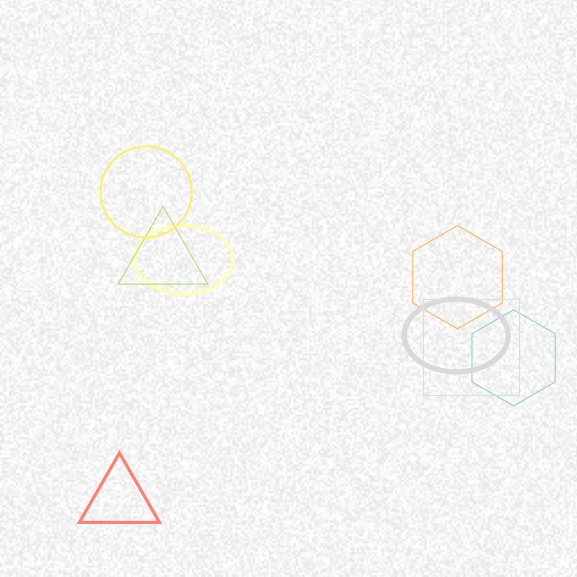[{"shape": "hexagon", "thickness": 0.5, "radius": 0.42, "center": [0.889, 0.38]}, {"shape": "oval", "thickness": 1.5, "radius": 0.42, "center": [0.319, 0.549]}, {"shape": "triangle", "thickness": 1.5, "radius": 0.4, "center": [0.207, 0.135]}, {"shape": "hexagon", "thickness": 0.5, "radius": 0.45, "center": [0.792, 0.519]}, {"shape": "triangle", "thickness": 0.5, "radius": 0.45, "center": [0.282, 0.552]}, {"shape": "oval", "thickness": 2.5, "radius": 0.45, "center": [0.79, 0.418]}, {"shape": "square", "thickness": 0.5, "radius": 0.42, "center": [0.816, 0.399]}, {"shape": "circle", "thickness": 1, "radius": 0.39, "center": [0.253, 0.667]}]